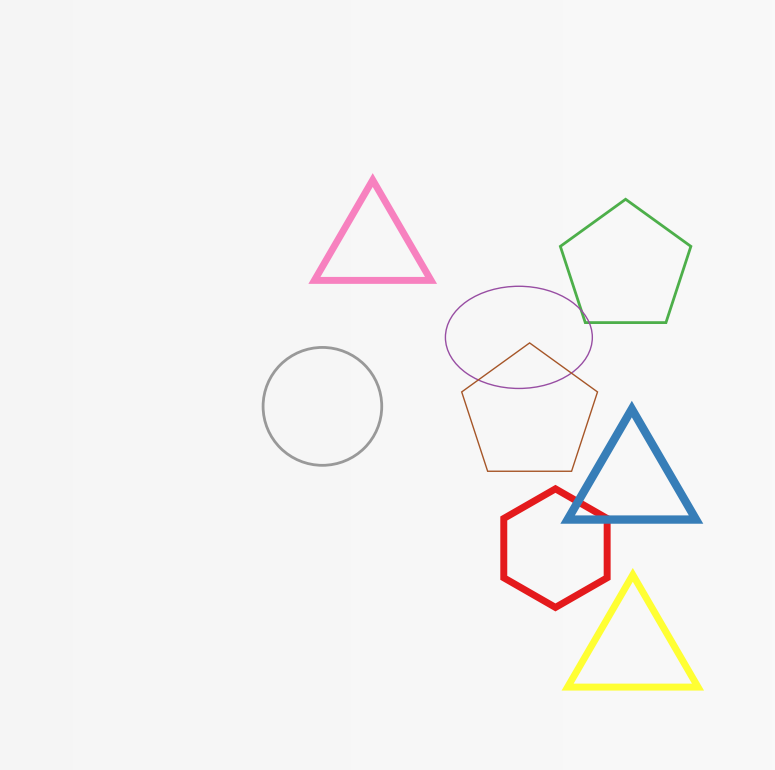[{"shape": "hexagon", "thickness": 2.5, "radius": 0.39, "center": [0.717, 0.288]}, {"shape": "triangle", "thickness": 3, "radius": 0.48, "center": [0.815, 0.373]}, {"shape": "pentagon", "thickness": 1, "radius": 0.44, "center": [0.807, 0.653]}, {"shape": "oval", "thickness": 0.5, "radius": 0.47, "center": [0.67, 0.562]}, {"shape": "triangle", "thickness": 2.5, "radius": 0.49, "center": [0.817, 0.156]}, {"shape": "pentagon", "thickness": 0.5, "radius": 0.46, "center": [0.683, 0.463]}, {"shape": "triangle", "thickness": 2.5, "radius": 0.43, "center": [0.481, 0.679]}, {"shape": "circle", "thickness": 1, "radius": 0.38, "center": [0.416, 0.472]}]